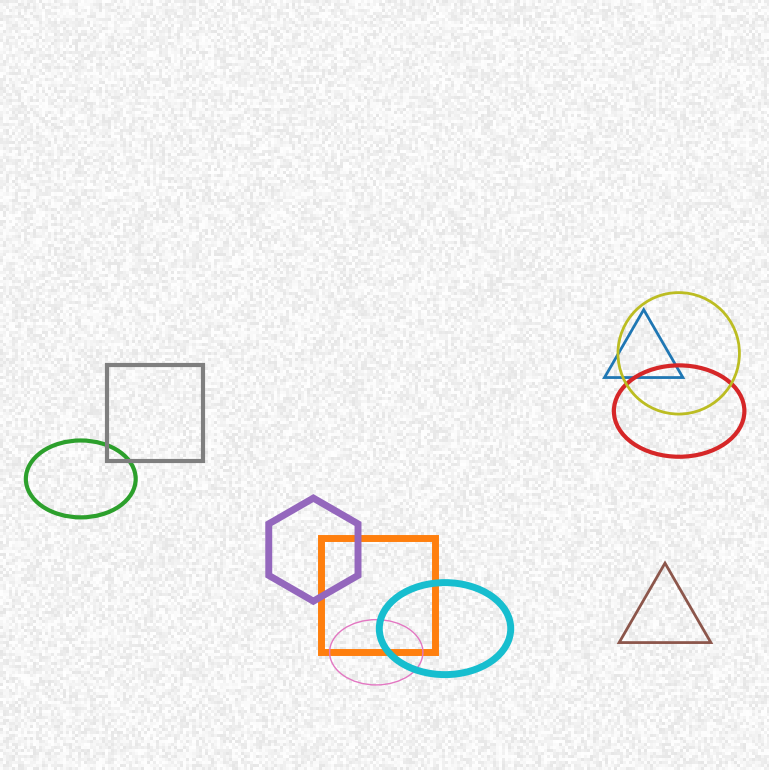[{"shape": "triangle", "thickness": 1, "radius": 0.29, "center": [0.836, 0.539]}, {"shape": "square", "thickness": 2.5, "radius": 0.37, "center": [0.491, 0.228]}, {"shape": "oval", "thickness": 1.5, "radius": 0.36, "center": [0.105, 0.378]}, {"shape": "oval", "thickness": 1.5, "radius": 0.42, "center": [0.882, 0.466]}, {"shape": "hexagon", "thickness": 2.5, "radius": 0.33, "center": [0.407, 0.286]}, {"shape": "triangle", "thickness": 1, "radius": 0.34, "center": [0.864, 0.2]}, {"shape": "oval", "thickness": 0.5, "radius": 0.3, "center": [0.489, 0.153]}, {"shape": "square", "thickness": 1.5, "radius": 0.31, "center": [0.201, 0.464]}, {"shape": "circle", "thickness": 1, "radius": 0.39, "center": [0.881, 0.541]}, {"shape": "oval", "thickness": 2.5, "radius": 0.43, "center": [0.578, 0.184]}]